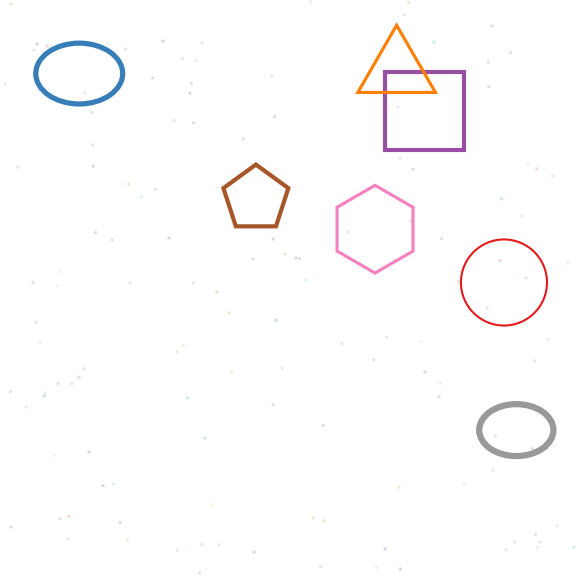[{"shape": "circle", "thickness": 1, "radius": 0.37, "center": [0.873, 0.51]}, {"shape": "oval", "thickness": 2.5, "radius": 0.38, "center": [0.137, 0.872]}, {"shape": "square", "thickness": 2, "radius": 0.34, "center": [0.736, 0.807]}, {"shape": "triangle", "thickness": 1.5, "radius": 0.39, "center": [0.687, 0.878]}, {"shape": "pentagon", "thickness": 2, "radius": 0.3, "center": [0.443, 0.655]}, {"shape": "hexagon", "thickness": 1.5, "radius": 0.38, "center": [0.649, 0.602]}, {"shape": "oval", "thickness": 3, "radius": 0.32, "center": [0.894, 0.254]}]